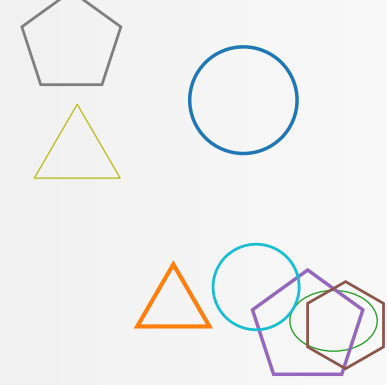[{"shape": "circle", "thickness": 2.5, "radius": 0.69, "center": [0.628, 0.74]}, {"shape": "triangle", "thickness": 3, "radius": 0.54, "center": [0.447, 0.206]}, {"shape": "oval", "thickness": 1, "radius": 0.56, "center": [0.861, 0.167]}, {"shape": "pentagon", "thickness": 2.5, "radius": 0.75, "center": [0.794, 0.149]}, {"shape": "hexagon", "thickness": 2, "radius": 0.57, "center": [0.892, 0.155]}, {"shape": "pentagon", "thickness": 2, "radius": 0.67, "center": [0.184, 0.889]}, {"shape": "triangle", "thickness": 1, "radius": 0.64, "center": [0.199, 0.601]}, {"shape": "circle", "thickness": 2, "radius": 0.56, "center": [0.661, 0.255]}]